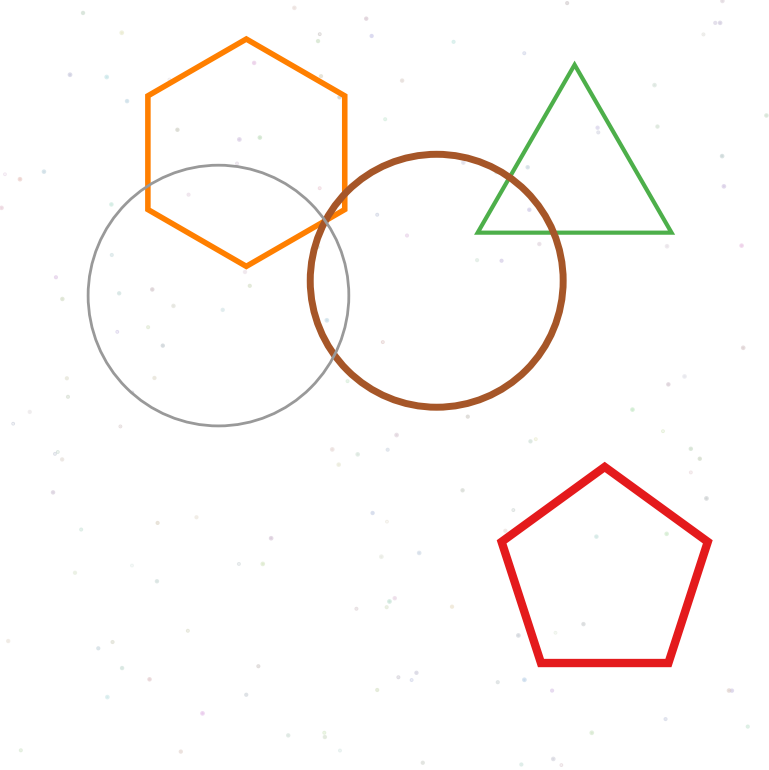[{"shape": "pentagon", "thickness": 3, "radius": 0.7, "center": [0.785, 0.253]}, {"shape": "triangle", "thickness": 1.5, "radius": 0.73, "center": [0.746, 0.771]}, {"shape": "hexagon", "thickness": 2, "radius": 0.74, "center": [0.32, 0.802]}, {"shape": "circle", "thickness": 2.5, "radius": 0.82, "center": [0.567, 0.635]}, {"shape": "circle", "thickness": 1, "radius": 0.85, "center": [0.284, 0.616]}]